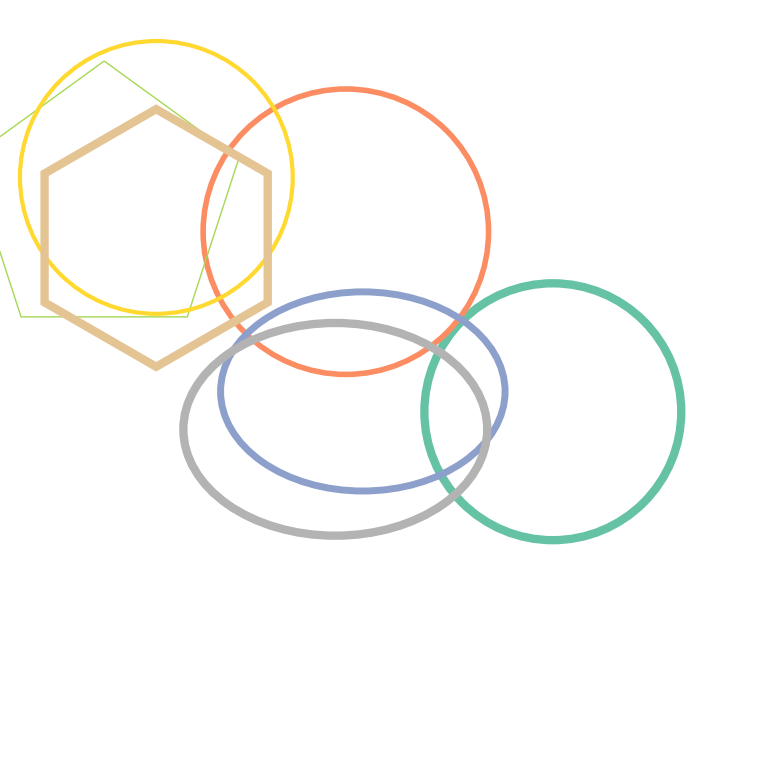[{"shape": "circle", "thickness": 3, "radius": 0.83, "center": [0.718, 0.465]}, {"shape": "circle", "thickness": 2, "radius": 0.93, "center": [0.449, 0.699]}, {"shape": "oval", "thickness": 2.5, "radius": 0.92, "center": [0.471, 0.492]}, {"shape": "pentagon", "thickness": 0.5, "radius": 0.92, "center": [0.135, 0.737]}, {"shape": "circle", "thickness": 1.5, "radius": 0.89, "center": [0.203, 0.77]}, {"shape": "hexagon", "thickness": 3, "radius": 0.84, "center": [0.203, 0.691]}, {"shape": "oval", "thickness": 3, "radius": 0.99, "center": [0.435, 0.442]}]